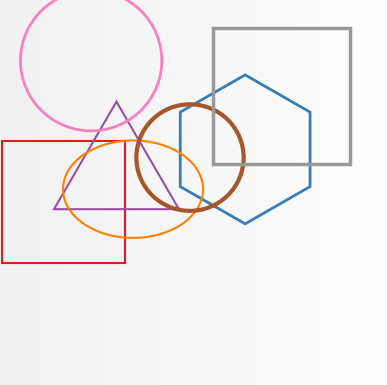[{"shape": "square", "thickness": 1.5, "radius": 0.79, "center": [0.165, 0.475]}, {"shape": "hexagon", "thickness": 2, "radius": 0.97, "center": [0.633, 0.612]}, {"shape": "triangle", "thickness": 1.5, "radius": 0.93, "center": [0.301, 0.55]}, {"shape": "oval", "thickness": 1.5, "radius": 0.9, "center": [0.343, 0.509]}, {"shape": "circle", "thickness": 3, "radius": 0.69, "center": [0.49, 0.591]}, {"shape": "circle", "thickness": 2, "radius": 0.91, "center": [0.235, 0.843]}, {"shape": "square", "thickness": 2.5, "radius": 0.88, "center": [0.727, 0.751]}]